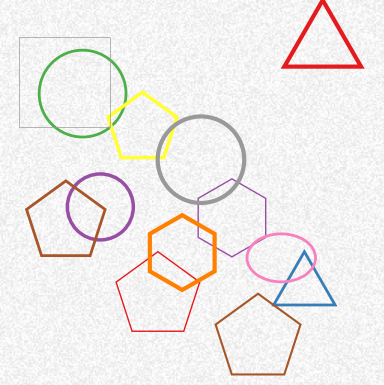[{"shape": "triangle", "thickness": 3, "radius": 0.58, "center": [0.838, 0.884]}, {"shape": "pentagon", "thickness": 1, "radius": 0.57, "center": [0.41, 0.232]}, {"shape": "triangle", "thickness": 2, "radius": 0.46, "center": [0.791, 0.254]}, {"shape": "circle", "thickness": 2, "radius": 0.56, "center": [0.215, 0.757]}, {"shape": "hexagon", "thickness": 1, "radius": 0.51, "center": [0.602, 0.434]}, {"shape": "circle", "thickness": 2.5, "radius": 0.43, "center": [0.261, 0.463]}, {"shape": "hexagon", "thickness": 3, "radius": 0.49, "center": [0.473, 0.344]}, {"shape": "pentagon", "thickness": 2.5, "radius": 0.47, "center": [0.37, 0.667]}, {"shape": "pentagon", "thickness": 1.5, "radius": 0.58, "center": [0.67, 0.121]}, {"shape": "pentagon", "thickness": 2, "radius": 0.54, "center": [0.171, 0.423]}, {"shape": "oval", "thickness": 2, "radius": 0.45, "center": [0.73, 0.33]}, {"shape": "square", "thickness": 0.5, "radius": 0.59, "center": [0.168, 0.786]}, {"shape": "circle", "thickness": 3, "radius": 0.56, "center": [0.522, 0.585]}]